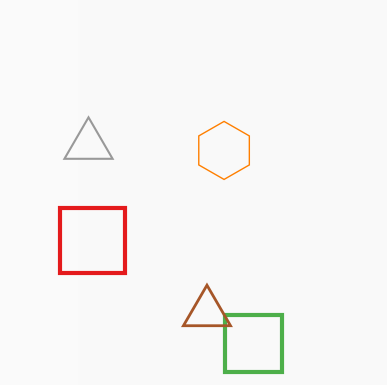[{"shape": "square", "thickness": 3, "radius": 0.42, "center": [0.239, 0.376]}, {"shape": "square", "thickness": 3, "radius": 0.37, "center": [0.654, 0.108]}, {"shape": "hexagon", "thickness": 1, "radius": 0.38, "center": [0.578, 0.609]}, {"shape": "triangle", "thickness": 2, "radius": 0.35, "center": [0.534, 0.189]}, {"shape": "triangle", "thickness": 1.5, "radius": 0.36, "center": [0.228, 0.623]}]